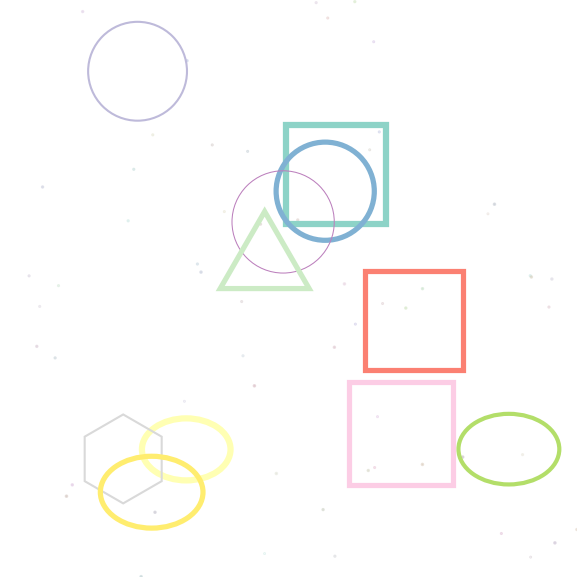[{"shape": "square", "thickness": 3, "radius": 0.43, "center": [0.582, 0.697]}, {"shape": "oval", "thickness": 3, "radius": 0.38, "center": [0.322, 0.221]}, {"shape": "circle", "thickness": 1, "radius": 0.43, "center": [0.238, 0.876]}, {"shape": "square", "thickness": 2.5, "radius": 0.43, "center": [0.717, 0.444]}, {"shape": "circle", "thickness": 2.5, "radius": 0.43, "center": [0.563, 0.668]}, {"shape": "oval", "thickness": 2, "radius": 0.44, "center": [0.881, 0.221]}, {"shape": "square", "thickness": 2.5, "radius": 0.45, "center": [0.695, 0.248]}, {"shape": "hexagon", "thickness": 1, "radius": 0.38, "center": [0.213, 0.204]}, {"shape": "circle", "thickness": 0.5, "radius": 0.44, "center": [0.49, 0.615]}, {"shape": "triangle", "thickness": 2.5, "radius": 0.44, "center": [0.458, 0.544]}, {"shape": "oval", "thickness": 2.5, "radius": 0.44, "center": [0.263, 0.147]}]